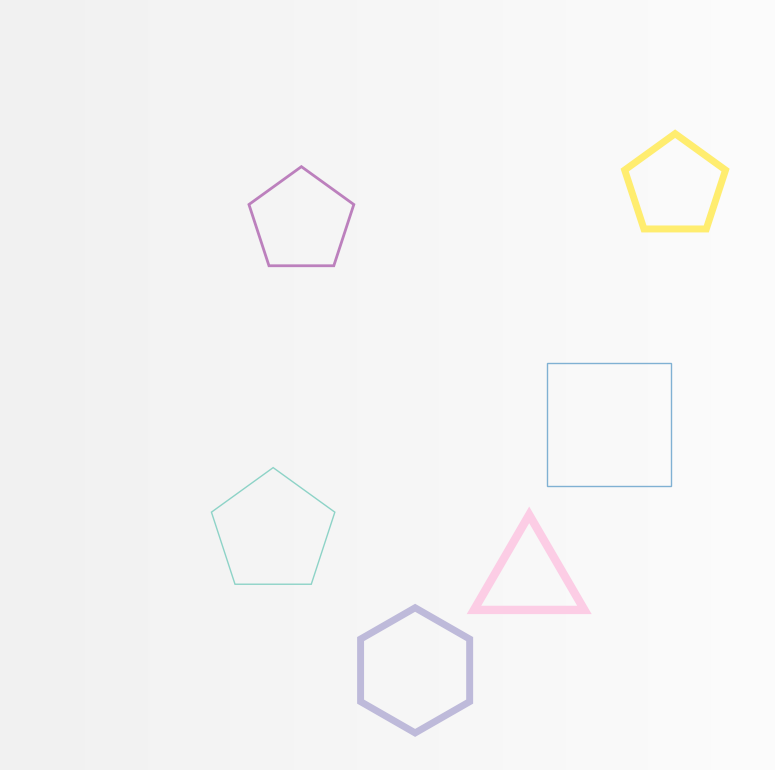[{"shape": "pentagon", "thickness": 0.5, "radius": 0.42, "center": [0.352, 0.309]}, {"shape": "hexagon", "thickness": 2.5, "radius": 0.41, "center": [0.536, 0.129]}, {"shape": "square", "thickness": 0.5, "radius": 0.4, "center": [0.786, 0.449]}, {"shape": "triangle", "thickness": 3, "radius": 0.41, "center": [0.683, 0.249]}, {"shape": "pentagon", "thickness": 1, "radius": 0.36, "center": [0.389, 0.712]}, {"shape": "pentagon", "thickness": 2.5, "radius": 0.34, "center": [0.871, 0.758]}]